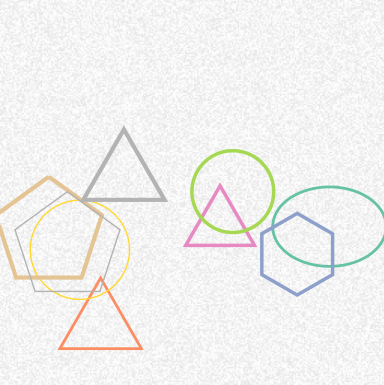[{"shape": "oval", "thickness": 2, "radius": 0.74, "center": [0.856, 0.411]}, {"shape": "triangle", "thickness": 2, "radius": 0.61, "center": [0.261, 0.156]}, {"shape": "hexagon", "thickness": 2.5, "radius": 0.53, "center": [0.772, 0.34]}, {"shape": "triangle", "thickness": 2.5, "radius": 0.52, "center": [0.572, 0.414]}, {"shape": "circle", "thickness": 2.5, "radius": 0.53, "center": [0.605, 0.502]}, {"shape": "circle", "thickness": 1, "radius": 0.64, "center": [0.208, 0.351]}, {"shape": "pentagon", "thickness": 3, "radius": 0.72, "center": [0.127, 0.396]}, {"shape": "pentagon", "thickness": 1, "radius": 0.72, "center": [0.175, 0.359]}, {"shape": "triangle", "thickness": 3, "radius": 0.61, "center": [0.322, 0.542]}]